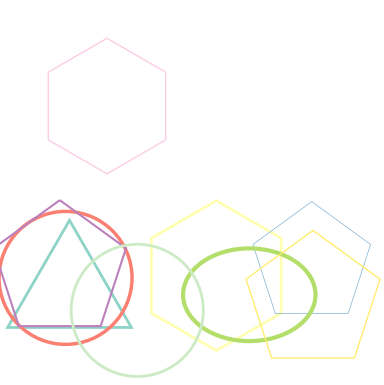[{"shape": "triangle", "thickness": 2, "radius": 0.93, "center": [0.181, 0.242]}, {"shape": "hexagon", "thickness": 2, "radius": 0.97, "center": [0.562, 0.284]}, {"shape": "circle", "thickness": 2.5, "radius": 0.86, "center": [0.17, 0.278]}, {"shape": "pentagon", "thickness": 0.5, "radius": 0.8, "center": [0.81, 0.315]}, {"shape": "oval", "thickness": 3, "radius": 0.86, "center": [0.647, 0.234]}, {"shape": "hexagon", "thickness": 1, "radius": 0.88, "center": [0.278, 0.725]}, {"shape": "pentagon", "thickness": 1.5, "radius": 0.9, "center": [0.155, 0.299]}, {"shape": "circle", "thickness": 2, "radius": 0.86, "center": [0.356, 0.194]}, {"shape": "pentagon", "thickness": 1, "radius": 0.92, "center": [0.813, 0.218]}]